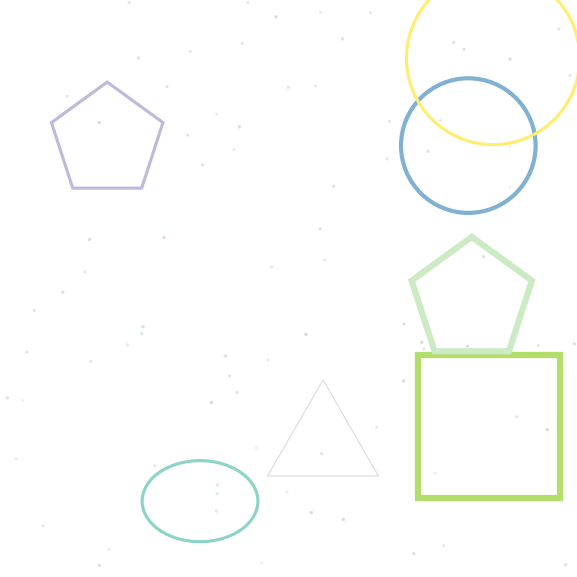[{"shape": "oval", "thickness": 1.5, "radius": 0.5, "center": [0.346, 0.131]}, {"shape": "pentagon", "thickness": 1.5, "radius": 0.51, "center": [0.186, 0.756]}, {"shape": "circle", "thickness": 2, "radius": 0.58, "center": [0.811, 0.747]}, {"shape": "square", "thickness": 3, "radius": 0.62, "center": [0.847, 0.261]}, {"shape": "triangle", "thickness": 0.5, "radius": 0.55, "center": [0.559, 0.23]}, {"shape": "pentagon", "thickness": 3, "radius": 0.55, "center": [0.817, 0.479]}, {"shape": "circle", "thickness": 1.5, "radius": 0.75, "center": [0.854, 0.899]}]